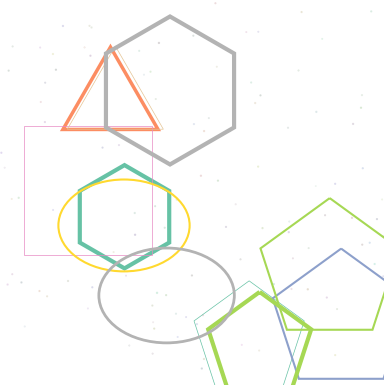[{"shape": "hexagon", "thickness": 3, "radius": 0.67, "center": [0.323, 0.437]}, {"shape": "pentagon", "thickness": 0.5, "radius": 0.75, "center": [0.647, 0.12]}, {"shape": "triangle", "thickness": 2.5, "radius": 0.71, "center": [0.287, 0.735]}, {"shape": "pentagon", "thickness": 1.5, "radius": 0.93, "center": [0.886, 0.167]}, {"shape": "square", "thickness": 0.5, "radius": 0.83, "center": [0.228, 0.505]}, {"shape": "pentagon", "thickness": 3, "radius": 0.7, "center": [0.674, 0.101]}, {"shape": "pentagon", "thickness": 1.5, "radius": 0.95, "center": [0.856, 0.296]}, {"shape": "oval", "thickness": 1.5, "radius": 0.85, "center": [0.322, 0.414]}, {"shape": "triangle", "thickness": 0.5, "radius": 0.72, "center": [0.3, 0.736]}, {"shape": "hexagon", "thickness": 3, "radius": 0.96, "center": [0.442, 0.765]}, {"shape": "oval", "thickness": 2, "radius": 0.88, "center": [0.433, 0.233]}]